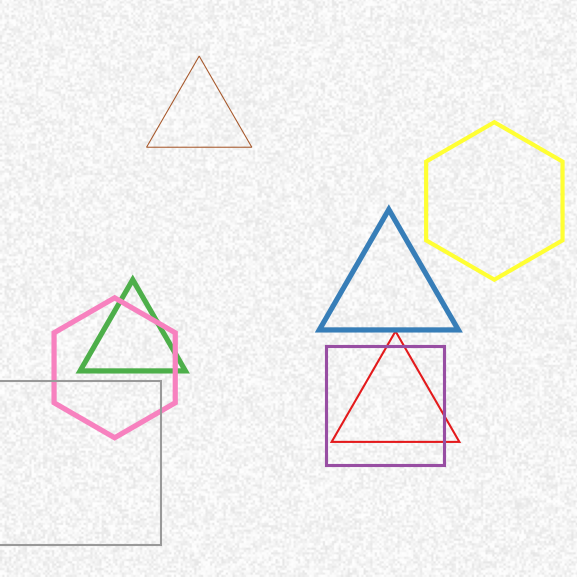[{"shape": "triangle", "thickness": 1, "radius": 0.64, "center": [0.685, 0.298]}, {"shape": "triangle", "thickness": 2.5, "radius": 0.7, "center": [0.673, 0.497]}, {"shape": "triangle", "thickness": 2.5, "radius": 0.53, "center": [0.23, 0.409]}, {"shape": "square", "thickness": 1.5, "radius": 0.51, "center": [0.666, 0.297]}, {"shape": "hexagon", "thickness": 2, "radius": 0.68, "center": [0.856, 0.651]}, {"shape": "triangle", "thickness": 0.5, "radius": 0.53, "center": [0.345, 0.797]}, {"shape": "hexagon", "thickness": 2.5, "radius": 0.61, "center": [0.199, 0.362]}, {"shape": "square", "thickness": 1, "radius": 0.71, "center": [0.136, 0.197]}]